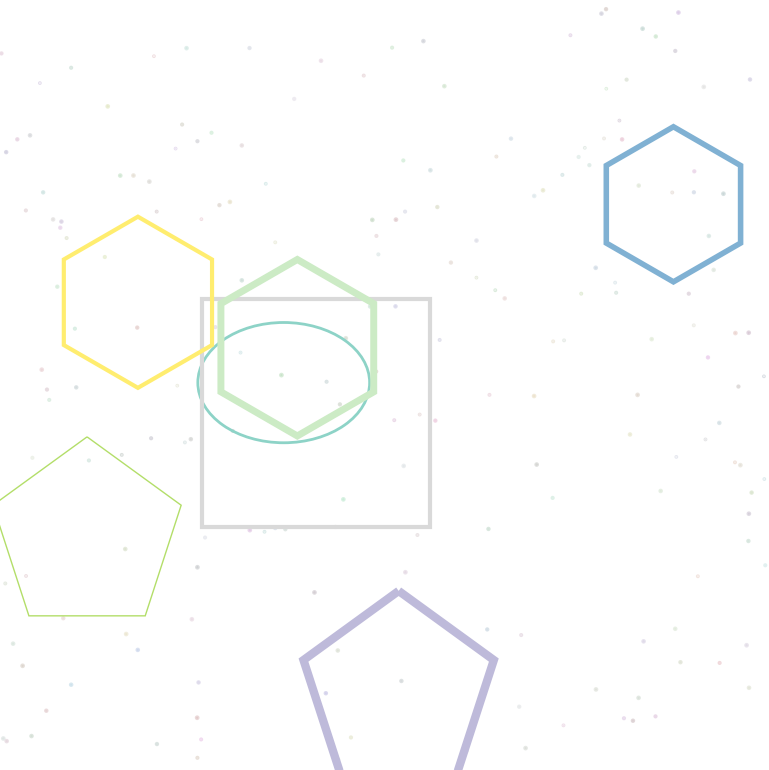[{"shape": "oval", "thickness": 1, "radius": 0.56, "center": [0.368, 0.503]}, {"shape": "pentagon", "thickness": 3, "radius": 0.65, "center": [0.518, 0.103]}, {"shape": "hexagon", "thickness": 2, "radius": 0.5, "center": [0.875, 0.735]}, {"shape": "pentagon", "thickness": 0.5, "radius": 0.64, "center": [0.113, 0.304]}, {"shape": "square", "thickness": 1.5, "radius": 0.74, "center": [0.411, 0.464]}, {"shape": "hexagon", "thickness": 2.5, "radius": 0.57, "center": [0.386, 0.548]}, {"shape": "hexagon", "thickness": 1.5, "radius": 0.56, "center": [0.179, 0.607]}]